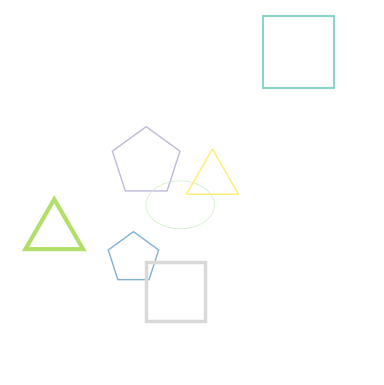[{"shape": "square", "thickness": 1.5, "radius": 0.46, "center": [0.776, 0.865]}, {"shape": "pentagon", "thickness": 1, "radius": 0.46, "center": [0.38, 0.579]}, {"shape": "pentagon", "thickness": 1, "radius": 0.34, "center": [0.347, 0.329]}, {"shape": "triangle", "thickness": 3, "radius": 0.43, "center": [0.141, 0.396]}, {"shape": "square", "thickness": 2.5, "radius": 0.39, "center": [0.456, 0.242]}, {"shape": "oval", "thickness": 0.5, "radius": 0.44, "center": [0.468, 0.468]}, {"shape": "triangle", "thickness": 1, "radius": 0.39, "center": [0.552, 0.535]}]